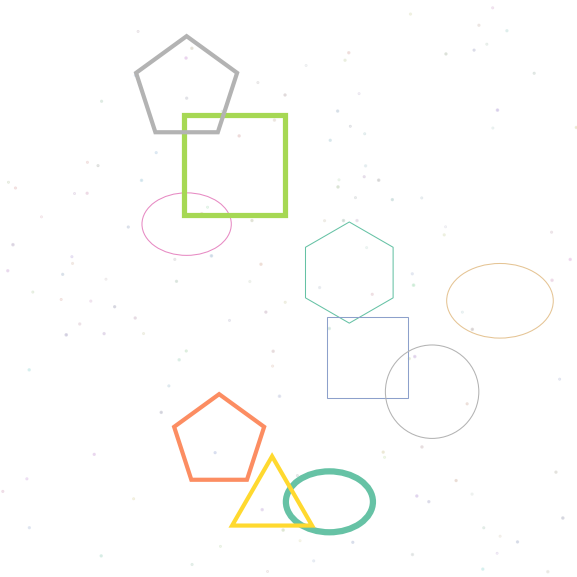[{"shape": "hexagon", "thickness": 0.5, "radius": 0.44, "center": [0.605, 0.527]}, {"shape": "oval", "thickness": 3, "radius": 0.38, "center": [0.57, 0.13]}, {"shape": "pentagon", "thickness": 2, "radius": 0.41, "center": [0.379, 0.235]}, {"shape": "square", "thickness": 0.5, "radius": 0.35, "center": [0.637, 0.38]}, {"shape": "oval", "thickness": 0.5, "radius": 0.39, "center": [0.323, 0.611]}, {"shape": "square", "thickness": 2.5, "radius": 0.43, "center": [0.406, 0.713]}, {"shape": "triangle", "thickness": 2, "radius": 0.4, "center": [0.471, 0.129]}, {"shape": "oval", "thickness": 0.5, "radius": 0.46, "center": [0.866, 0.478]}, {"shape": "pentagon", "thickness": 2, "radius": 0.46, "center": [0.323, 0.845]}, {"shape": "circle", "thickness": 0.5, "radius": 0.4, "center": [0.748, 0.321]}]